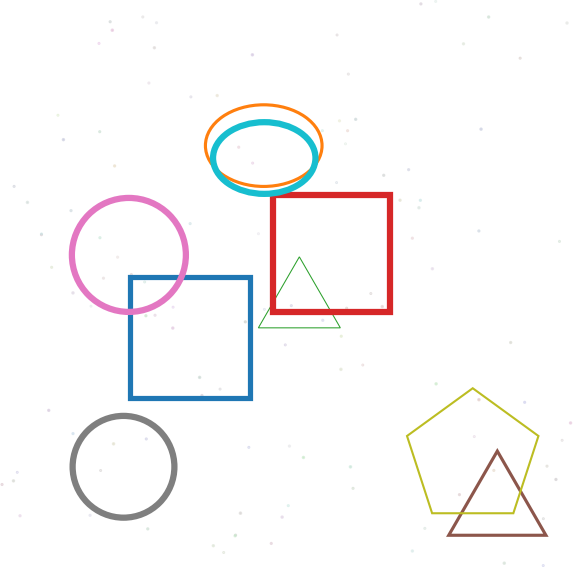[{"shape": "square", "thickness": 2.5, "radius": 0.52, "center": [0.329, 0.415]}, {"shape": "oval", "thickness": 1.5, "radius": 0.5, "center": [0.457, 0.747]}, {"shape": "triangle", "thickness": 0.5, "radius": 0.41, "center": [0.518, 0.472]}, {"shape": "square", "thickness": 3, "radius": 0.51, "center": [0.574, 0.561]}, {"shape": "triangle", "thickness": 1.5, "radius": 0.49, "center": [0.861, 0.121]}, {"shape": "circle", "thickness": 3, "radius": 0.49, "center": [0.223, 0.558]}, {"shape": "circle", "thickness": 3, "radius": 0.44, "center": [0.214, 0.191]}, {"shape": "pentagon", "thickness": 1, "radius": 0.6, "center": [0.819, 0.207]}, {"shape": "oval", "thickness": 3, "radius": 0.44, "center": [0.458, 0.726]}]